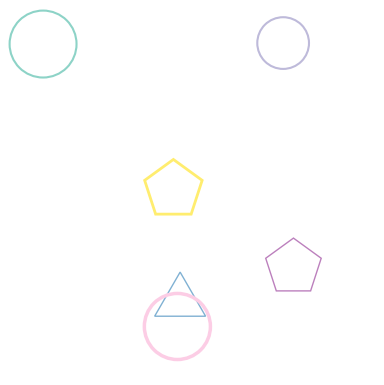[{"shape": "circle", "thickness": 1.5, "radius": 0.43, "center": [0.112, 0.886]}, {"shape": "circle", "thickness": 1.5, "radius": 0.34, "center": [0.735, 0.888]}, {"shape": "triangle", "thickness": 1, "radius": 0.38, "center": [0.468, 0.217]}, {"shape": "circle", "thickness": 2.5, "radius": 0.43, "center": [0.461, 0.152]}, {"shape": "pentagon", "thickness": 1, "radius": 0.38, "center": [0.762, 0.306]}, {"shape": "pentagon", "thickness": 2, "radius": 0.39, "center": [0.45, 0.507]}]